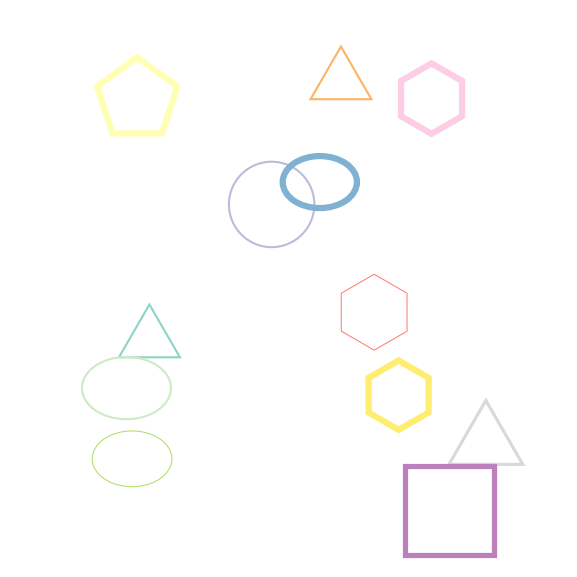[{"shape": "triangle", "thickness": 1, "radius": 0.3, "center": [0.259, 0.411]}, {"shape": "pentagon", "thickness": 3, "radius": 0.36, "center": [0.238, 0.827]}, {"shape": "circle", "thickness": 1, "radius": 0.37, "center": [0.47, 0.645]}, {"shape": "hexagon", "thickness": 0.5, "radius": 0.33, "center": [0.648, 0.459]}, {"shape": "oval", "thickness": 3, "radius": 0.32, "center": [0.554, 0.684]}, {"shape": "triangle", "thickness": 1, "radius": 0.3, "center": [0.59, 0.858]}, {"shape": "oval", "thickness": 0.5, "radius": 0.35, "center": [0.229, 0.205]}, {"shape": "hexagon", "thickness": 3, "radius": 0.31, "center": [0.747, 0.828]}, {"shape": "triangle", "thickness": 1.5, "radius": 0.37, "center": [0.841, 0.232]}, {"shape": "square", "thickness": 2.5, "radius": 0.38, "center": [0.778, 0.116]}, {"shape": "oval", "thickness": 1, "radius": 0.39, "center": [0.219, 0.327]}, {"shape": "hexagon", "thickness": 3, "radius": 0.3, "center": [0.69, 0.315]}]